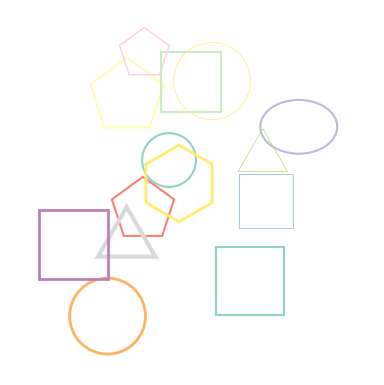[{"shape": "circle", "thickness": 1.5, "radius": 0.35, "center": [0.439, 0.584]}, {"shape": "square", "thickness": 1.5, "radius": 0.44, "center": [0.649, 0.27]}, {"shape": "pentagon", "thickness": 1.5, "radius": 0.5, "center": [0.33, 0.75]}, {"shape": "oval", "thickness": 1.5, "radius": 0.5, "center": [0.776, 0.671]}, {"shape": "pentagon", "thickness": 1.5, "radius": 0.42, "center": [0.371, 0.456]}, {"shape": "square", "thickness": 0.5, "radius": 0.35, "center": [0.691, 0.479]}, {"shape": "circle", "thickness": 2, "radius": 0.49, "center": [0.279, 0.179]}, {"shape": "triangle", "thickness": 0.5, "radius": 0.37, "center": [0.683, 0.591]}, {"shape": "pentagon", "thickness": 1, "radius": 0.34, "center": [0.375, 0.861]}, {"shape": "triangle", "thickness": 3, "radius": 0.43, "center": [0.329, 0.376]}, {"shape": "square", "thickness": 2, "radius": 0.45, "center": [0.19, 0.365]}, {"shape": "square", "thickness": 1.5, "radius": 0.39, "center": [0.495, 0.786]}, {"shape": "circle", "thickness": 0.5, "radius": 0.5, "center": [0.551, 0.789]}, {"shape": "hexagon", "thickness": 2, "radius": 0.5, "center": [0.465, 0.524]}]